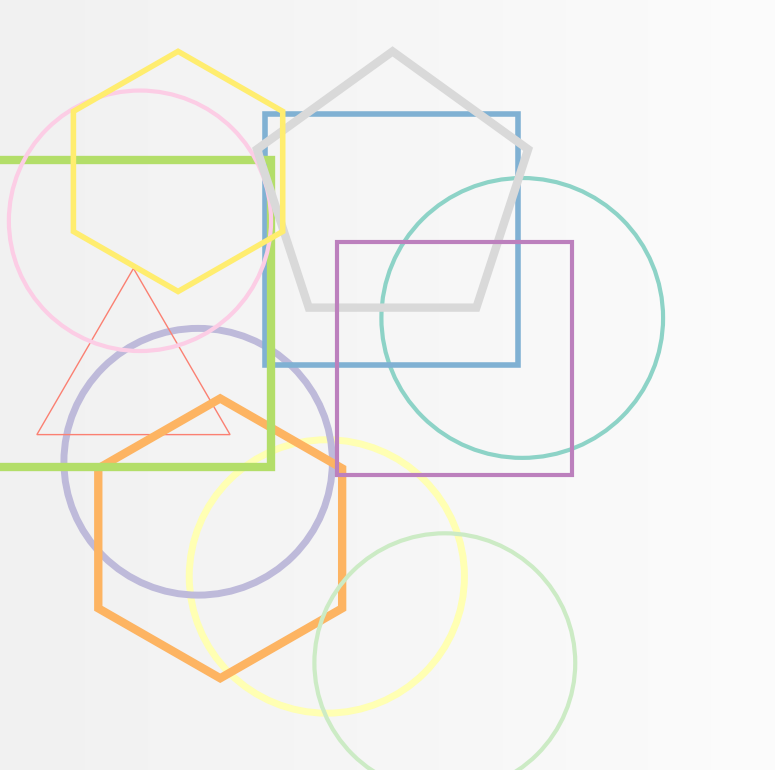[{"shape": "circle", "thickness": 1.5, "radius": 0.91, "center": [0.674, 0.587]}, {"shape": "circle", "thickness": 2.5, "radius": 0.89, "center": [0.422, 0.251]}, {"shape": "circle", "thickness": 2.5, "radius": 0.87, "center": [0.256, 0.4]}, {"shape": "triangle", "thickness": 0.5, "radius": 0.72, "center": [0.172, 0.508]}, {"shape": "square", "thickness": 2, "radius": 0.81, "center": [0.505, 0.689]}, {"shape": "hexagon", "thickness": 3, "radius": 0.91, "center": [0.284, 0.301]}, {"shape": "square", "thickness": 3, "radius": 1.0, "center": [0.15, 0.592]}, {"shape": "circle", "thickness": 1.5, "radius": 0.85, "center": [0.181, 0.713]}, {"shape": "pentagon", "thickness": 3, "radius": 0.92, "center": [0.507, 0.749]}, {"shape": "square", "thickness": 1.5, "radius": 0.76, "center": [0.587, 0.535]}, {"shape": "circle", "thickness": 1.5, "radius": 0.84, "center": [0.574, 0.139]}, {"shape": "hexagon", "thickness": 2, "radius": 0.78, "center": [0.23, 0.777]}]